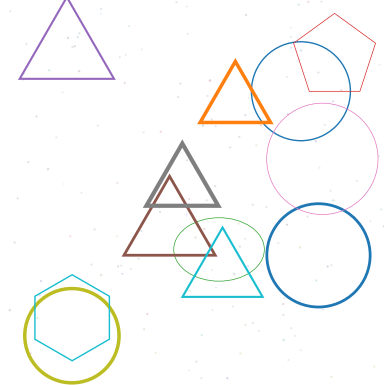[{"shape": "circle", "thickness": 2, "radius": 0.67, "center": [0.827, 0.337]}, {"shape": "circle", "thickness": 1, "radius": 0.64, "center": [0.782, 0.763]}, {"shape": "triangle", "thickness": 2.5, "radius": 0.53, "center": [0.611, 0.735]}, {"shape": "oval", "thickness": 0.5, "radius": 0.59, "center": [0.569, 0.352]}, {"shape": "pentagon", "thickness": 0.5, "radius": 0.56, "center": [0.869, 0.853]}, {"shape": "triangle", "thickness": 1.5, "radius": 0.71, "center": [0.174, 0.866]}, {"shape": "triangle", "thickness": 2, "radius": 0.68, "center": [0.44, 0.405]}, {"shape": "circle", "thickness": 0.5, "radius": 0.72, "center": [0.837, 0.587]}, {"shape": "triangle", "thickness": 3, "radius": 0.54, "center": [0.474, 0.519]}, {"shape": "circle", "thickness": 2.5, "radius": 0.61, "center": [0.187, 0.128]}, {"shape": "triangle", "thickness": 1.5, "radius": 0.6, "center": [0.578, 0.289]}, {"shape": "hexagon", "thickness": 1, "radius": 0.56, "center": [0.187, 0.175]}]